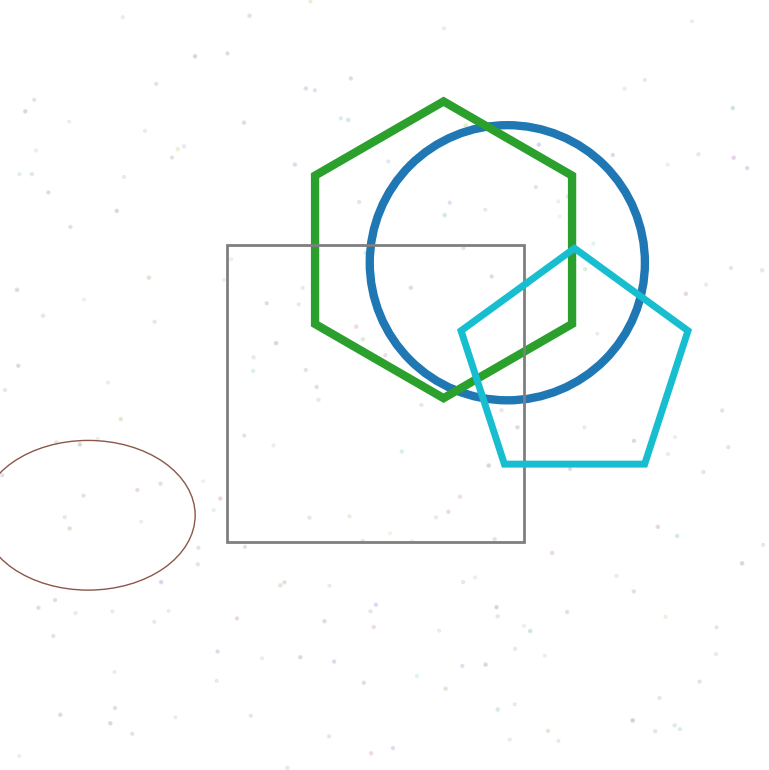[{"shape": "circle", "thickness": 3, "radius": 0.89, "center": [0.659, 0.659]}, {"shape": "hexagon", "thickness": 3, "radius": 0.96, "center": [0.576, 0.676]}, {"shape": "oval", "thickness": 0.5, "radius": 0.69, "center": [0.115, 0.331]}, {"shape": "square", "thickness": 1, "radius": 0.97, "center": [0.488, 0.489]}, {"shape": "pentagon", "thickness": 2.5, "radius": 0.77, "center": [0.746, 0.523]}]